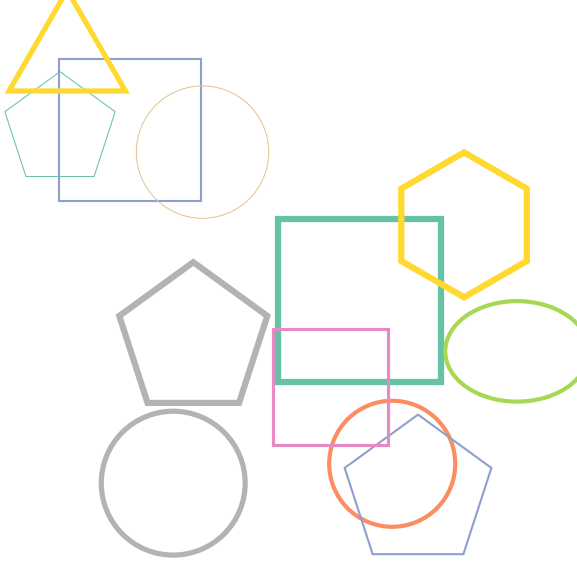[{"shape": "pentagon", "thickness": 0.5, "radius": 0.5, "center": [0.104, 0.775]}, {"shape": "square", "thickness": 3, "radius": 0.71, "center": [0.623, 0.479]}, {"shape": "circle", "thickness": 2, "radius": 0.55, "center": [0.679, 0.196]}, {"shape": "square", "thickness": 1, "radius": 0.62, "center": [0.225, 0.774]}, {"shape": "pentagon", "thickness": 1, "radius": 0.67, "center": [0.724, 0.148]}, {"shape": "square", "thickness": 1.5, "radius": 0.5, "center": [0.572, 0.329]}, {"shape": "oval", "thickness": 2, "radius": 0.62, "center": [0.895, 0.391]}, {"shape": "hexagon", "thickness": 3, "radius": 0.63, "center": [0.804, 0.61]}, {"shape": "triangle", "thickness": 2.5, "radius": 0.58, "center": [0.116, 0.9]}, {"shape": "circle", "thickness": 0.5, "radius": 0.57, "center": [0.351, 0.736]}, {"shape": "circle", "thickness": 2.5, "radius": 0.62, "center": [0.3, 0.162]}, {"shape": "pentagon", "thickness": 3, "radius": 0.67, "center": [0.335, 0.41]}]